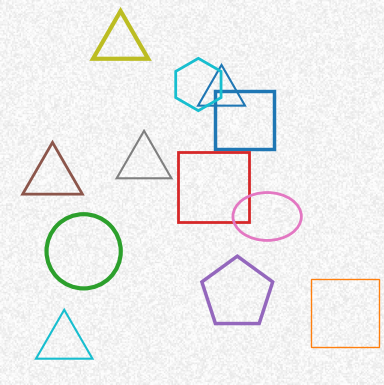[{"shape": "triangle", "thickness": 1.5, "radius": 0.35, "center": [0.575, 0.761]}, {"shape": "square", "thickness": 2.5, "radius": 0.38, "center": [0.635, 0.689]}, {"shape": "square", "thickness": 1, "radius": 0.44, "center": [0.896, 0.188]}, {"shape": "circle", "thickness": 3, "radius": 0.48, "center": [0.217, 0.347]}, {"shape": "square", "thickness": 2, "radius": 0.46, "center": [0.555, 0.514]}, {"shape": "pentagon", "thickness": 2.5, "radius": 0.48, "center": [0.616, 0.238]}, {"shape": "triangle", "thickness": 2, "radius": 0.45, "center": [0.136, 0.54]}, {"shape": "oval", "thickness": 2, "radius": 0.44, "center": [0.694, 0.438]}, {"shape": "triangle", "thickness": 1.5, "radius": 0.41, "center": [0.374, 0.578]}, {"shape": "triangle", "thickness": 3, "radius": 0.41, "center": [0.313, 0.889]}, {"shape": "hexagon", "thickness": 2, "radius": 0.34, "center": [0.515, 0.781]}, {"shape": "triangle", "thickness": 1.5, "radius": 0.42, "center": [0.167, 0.111]}]